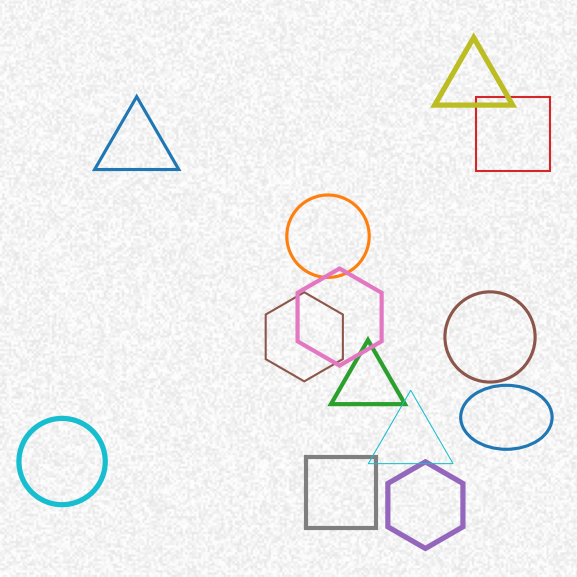[{"shape": "triangle", "thickness": 1.5, "radius": 0.42, "center": [0.237, 0.748]}, {"shape": "oval", "thickness": 1.5, "radius": 0.4, "center": [0.877, 0.277]}, {"shape": "circle", "thickness": 1.5, "radius": 0.36, "center": [0.568, 0.59]}, {"shape": "triangle", "thickness": 2, "radius": 0.37, "center": [0.637, 0.336]}, {"shape": "square", "thickness": 1, "radius": 0.32, "center": [0.888, 0.767]}, {"shape": "hexagon", "thickness": 2.5, "radius": 0.38, "center": [0.737, 0.124]}, {"shape": "circle", "thickness": 1.5, "radius": 0.39, "center": [0.849, 0.416]}, {"shape": "hexagon", "thickness": 1, "radius": 0.39, "center": [0.527, 0.416]}, {"shape": "hexagon", "thickness": 2, "radius": 0.42, "center": [0.588, 0.45]}, {"shape": "square", "thickness": 2, "radius": 0.31, "center": [0.59, 0.146]}, {"shape": "triangle", "thickness": 2.5, "radius": 0.39, "center": [0.82, 0.856]}, {"shape": "circle", "thickness": 2.5, "radius": 0.37, "center": [0.108, 0.2]}, {"shape": "triangle", "thickness": 0.5, "radius": 0.42, "center": [0.711, 0.239]}]